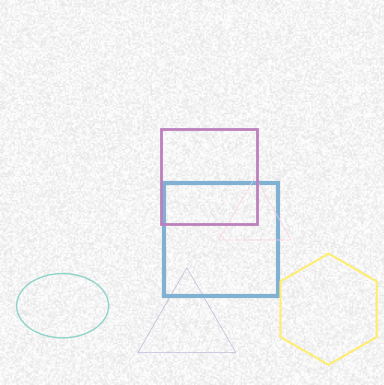[{"shape": "oval", "thickness": 1, "radius": 0.6, "center": [0.163, 0.206]}, {"shape": "triangle", "thickness": 0.5, "radius": 0.73, "center": [0.485, 0.158]}, {"shape": "square", "thickness": 3, "radius": 0.74, "center": [0.574, 0.377]}, {"shape": "triangle", "thickness": 0.5, "radius": 0.54, "center": [0.662, 0.431]}, {"shape": "square", "thickness": 2, "radius": 0.62, "center": [0.543, 0.541]}, {"shape": "hexagon", "thickness": 1.5, "radius": 0.72, "center": [0.853, 0.197]}]